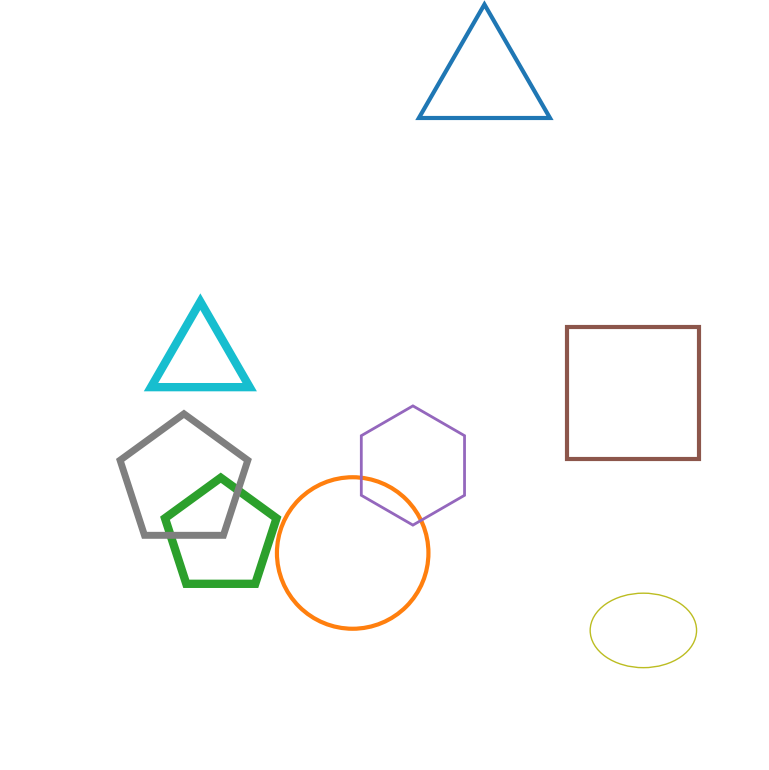[{"shape": "triangle", "thickness": 1.5, "radius": 0.49, "center": [0.629, 0.896]}, {"shape": "circle", "thickness": 1.5, "radius": 0.49, "center": [0.458, 0.282]}, {"shape": "pentagon", "thickness": 3, "radius": 0.38, "center": [0.287, 0.303]}, {"shape": "hexagon", "thickness": 1, "radius": 0.39, "center": [0.536, 0.395]}, {"shape": "square", "thickness": 1.5, "radius": 0.43, "center": [0.822, 0.49]}, {"shape": "pentagon", "thickness": 2.5, "radius": 0.44, "center": [0.239, 0.375]}, {"shape": "oval", "thickness": 0.5, "radius": 0.35, "center": [0.836, 0.181]}, {"shape": "triangle", "thickness": 3, "radius": 0.37, "center": [0.26, 0.534]}]